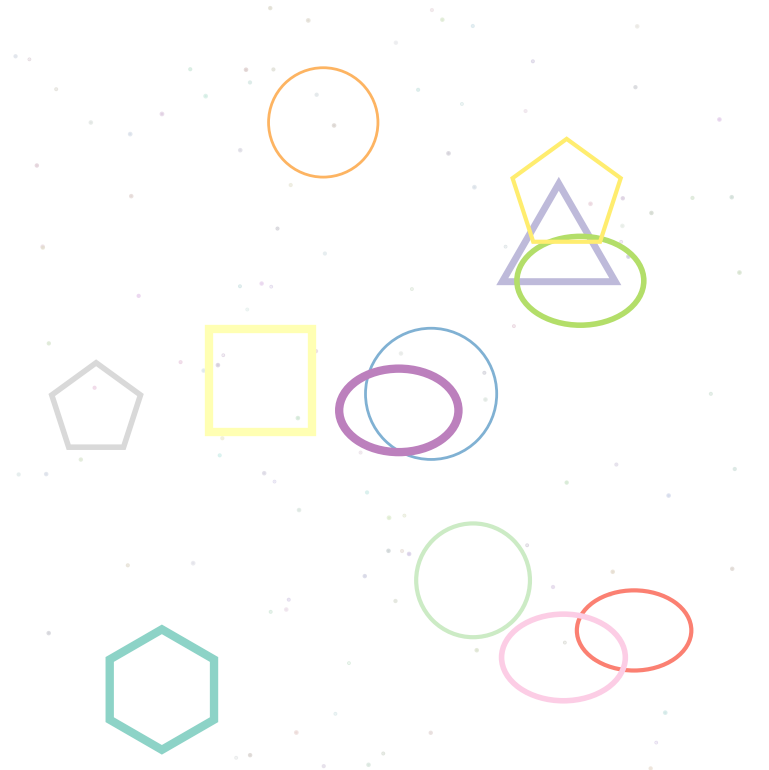[{"shape": "hexagon", "thickness": 3, "radius": 0.39, "center": [0.21, 0.104]}, {"shape": "square", "thickness": 3, "radius": 0.33, "center": [0.338, 0.506]}, {"shape": "triangle", "thickness": 2.5, "radius": 0.42, "center": [0.726, 0.677]}, {"shape": "oval", "thickness": 1.5, "radius": 0.37, "center": [0.823, 0.181]}, {"shape": "circle", "thickness": 1, "radius": 0.43, "center": [0.56, 0.489]}, {"shape": "circle", "thickness": 1, "radius": 0.36, "center": [0.42, 0.841]}, {"shape": "oval", "thickness": 2, "radius": 0.41, "center": [0.754, 0.635]}, {"shape": "oval", "thickness": 2, "radius": 0.4, "center": [0.732, 0.146]}, {"shape": "pentagon", "thickness": 2, "radius": 0.3, "center": [0.125, 0.468]}, {"shape": "oval", "thickness": 3, "radius": 0.39, "center": [0.518, 0.467]}, {"shape": "circle", "thickness": 1.5, "radius": 0.37, "center": [0.614, 0.246]}, {"shape": "pentagon", "thickness": 1.5, "radius": 0.37, "center": [0.736, 0.746]}]